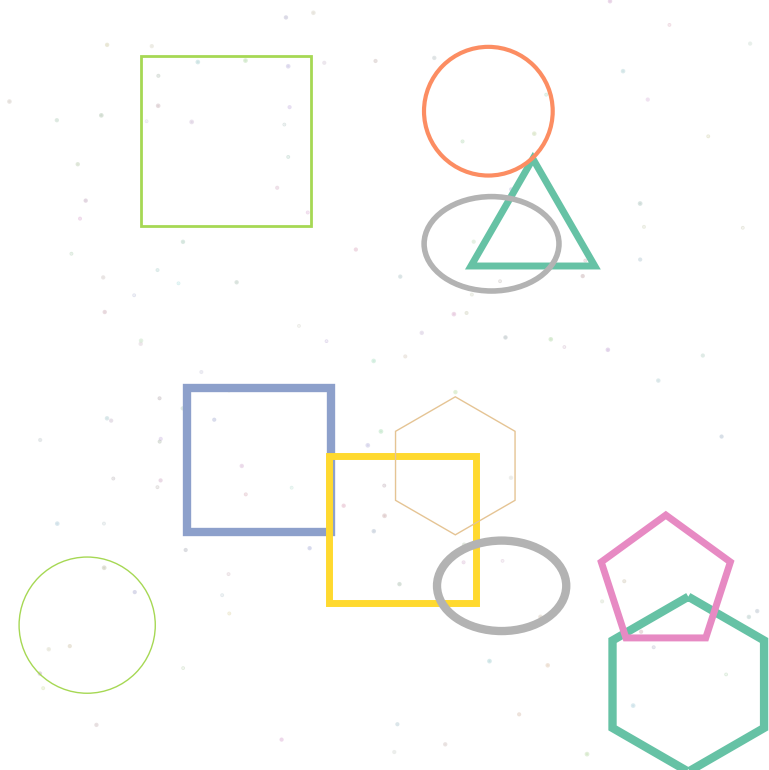[{"shape": "hexagon", "thickness": 3, "radius": 0.57, "center": [0.894, 0.111]}, {"shape": "triangle", "thickness": 2.5, "radius": 0.46, "center": [0.692, 0.701]}, {"shape": "circle", "thickness": 1.5, "radius": 0.42, "center": [0.634, 0.856]}, {"shape": "square", "thickness": 3, "radius": 0.47, "center": [0.337, 0.403]}, {"shape": "pentagon", "thickness": 2.5, "radius": 0.44, "center": [0.865, 0.243]}, {"shape": "circle", "thickness": 0.5, "radius": 0.44, "center": [0.113, 0.188]}, {"shape": "square", "thickness": 1, "radius": 0.55, "center": [0.293, 0.817]}, {"shape": "square", "thickness": 2.5, "radius": 0.48, "center": [0.522, 0.312]}, {"shape": "hexagon", "thickness": 0.5, "radius": 0.45, "center": [0.591, 0.395]}, {"shape": "oval", "thickness": 3, "radius": 0.42, "center": [0.651, 0.239]}, {"shape": "oval", "thickness": 2, "radius": 0.44, "center": [0.638, 0.683]}]